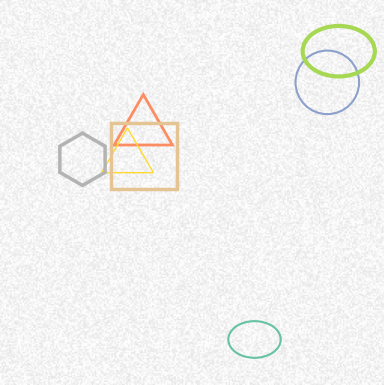[{"shape": "oval", "thickness": 1.5, "radius": 0.34, "center": [0.661, 0.118]}, {"shape": "triangle", "thickness": 2, "radius": 0.44, "center": [0.372, 0.667]}, {"shape": "circle", "thickness": 1.5, "radius": 0.41, "center": [0.85, 0.786]}, {"shape": "oval", "thickness": 3, "radius": 0.47, "center": [0.88, 0.867]}, {"shape": "triangle", "thickness": 1, "radius": 0.39, "center": [0.331, 0.59]}, {"shape": "square", "thickness": 2.5, "radius": 0.43, "center": [0.375, 0.595]}, {"shape": "hexagon", "thickness": 2.5, "radius": 0.34, "center": [0.214, 0.586]}]